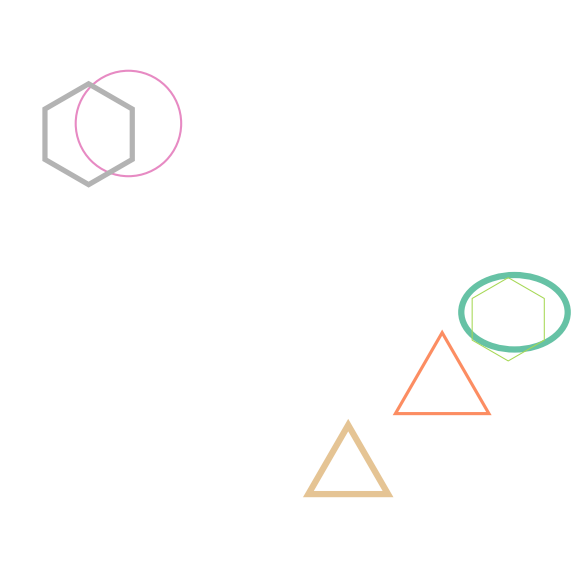[{"shape": "oval", "thickness": 3, "radius": 0.46, "center": [0.891, 0.458]}, {"shape": "triangle", "thickness": 1.5, "radius": 0.47, "center": [0.766, 0.33]}, {"shape": "circle", "thickness": 1, "radius": 0.46, "center": [0.222, 0.785]}, {"shape": "hexagon", "thickness": 0.5, "radius": 0.36, "center": [0.88, 0.446]}, {"shape": "triangle", "thickness": 3, "radius": 0.4, "center": [0.603, 0.183]}, {"shape": "hexagon", "thickness": 2.5, "radius": 0.44, "center": [0.153, 0.767]}]